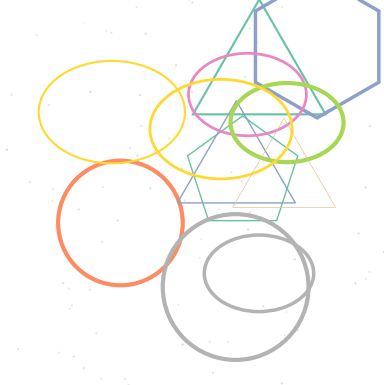[{"shape": "triangle", "thickness": 1.5, "radius": 0.99, "center": [0.673, 0.802]}, {"shape": "pentagon", "thickness": 1, "radius": 0.75, "center": [0.63, 0.549]}, {"shape": "circle", "thickness": 3, "radius": 0.81, "center": [0.313, 0.421]}, {"shape": "hexagon", "thickness": 2.5, "radius": 0.93, "center": [0.824, 0.879]}, {"shape": "triangle", "thickness": 1, "radius": 0.88, "center": [0.614, 0.561]}, {"shape": "oval", "thickness": 2, "radius": 0.77, "center": [0.643, 0.754]}, {"shape": "oval", "thickness": 3, "radius": 0.73, "center": [0.746, 0.682]}, {"shape": "oval", "thickness": 1.5, "radius": 0.95, "center": [0.291, 0.709]}, {"shape": "oval", "thickness": 2, "radius": 0.92, "center": [0.574, 0.665]}, {"shape": "triangle", "thickness": 0.5, "radius": 0.77, "center": [0.738, 0.538]}, {"shape": "circle", "thickness": 3, "radius": 0.95, "center": [0.612, 0.254]}, {"shape": "oval", "thickness": 2.5, "radius": 0.71, "center": [0.673, 0.29]}]